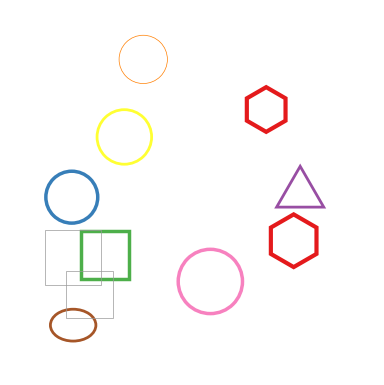[{"shape": "hexagon", "thickness": 3, "radius": 0.34, "center": [0.763, 0.375]}, {"shape": "hexagon", "thickness": 3, "radius": 0.29, "center": [0.691, 0.716]}, {"shape": "circle", "thickness": 2.5, "radius": 0.34, "center": [0.186, 0.488]}, {"shape": "square", "thickness": 2.5, "radius": 0.31, "center": [0.274, 0.337]}, {"shape": "triangle", "thickness": 2, "radius": 0.35, "center": [0.78, 0.497]}, {"shape": "circle", "thickness": 0.5, "radius": 0.31, "center": [0.372, 0.846]}, {"shape": "circle", "thickness": 2, "radius": 0.35, "center": [0.323, 0.644]}, {"shape": "oval", "thickness": 2, "radius": 0.3, "center": [0.19, 0.155]}, {"shape": "circle", "thickness": 2.5, "radius": 0.42, "center": [0.546, 0.269]}, {"shape": "square", "thickness": 0.5, "radius": 0.3, "center": [0.232, 0.235]}, {"shape": "square", "thickness": 0.5, "radius": 0.36, "center": [0.189, 0.332]}]